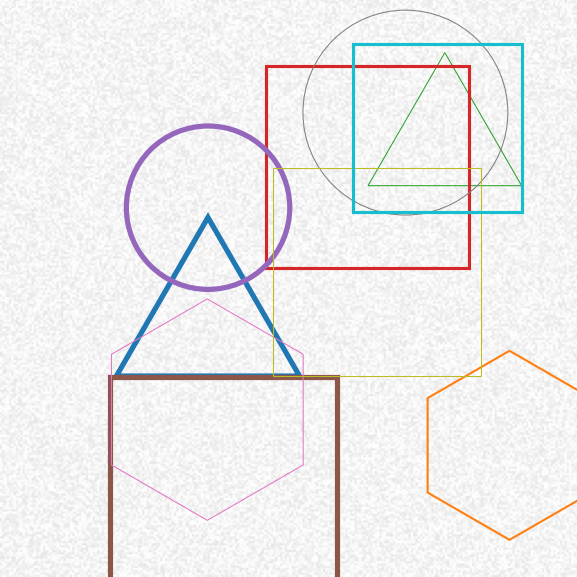[{"shape": "triangle", "thickness": 2.5, "radius": 0.92, "center": [0.36, 0.44]}, {"shape": "hexagon", "thickness": 1, "radius": 0.82, "center": [0.882, 0.228]}, {"shape": "triangle", "thickness": 0.5, "radius": 0.77, "center": [0.77, 0.754]}, {"shape": "square", "thickness": 1.5, "radius": 0.88, "center": [0.637, 0.71]}, {"shape": "circle", "thickness": 2.5, "radius": 0.71, "center": [0.36, 0.639]}, {"shape": "square", "thickness": 2.5, "radius": 0.98, "center": [0.387, 0.15]}, {"shape": "hexagon", "thickness": 0.5, "radius": 0.96, "center": [0.359, 0.29]}, {"shape": "circle", "thickness": 0.5, "radius": 0.89, "center": [0.702, 0.804]}, {"shape": "square", "thickness": 0.5, "radius": 0.9, "center": [0.653, 0.528]}, {"shape": "square", "thickness": 1.5, "radius": 0.73, "center": [0.758, 0.777]}]